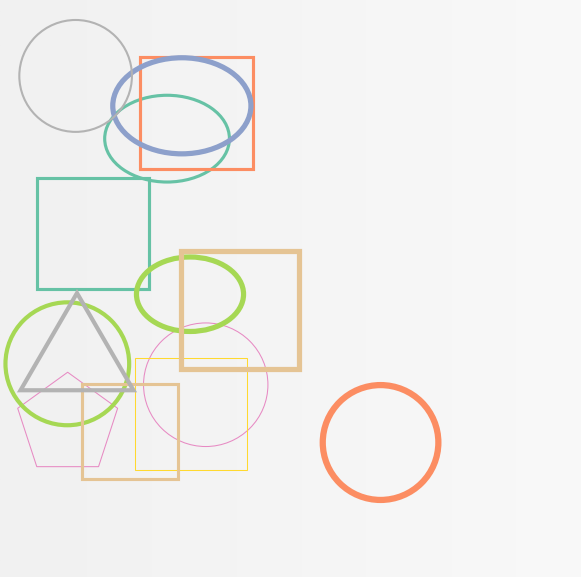[{"shape": "oval", "thickness": 1.5, "radius": 0.54, "center": [0.287, 0.759]}, {"shape": "square", "thickness": 1.5, "radius": 0.48, "center": [0.16, 0.595]}, {"shape": "square", "thickness": 1.5, "radius": 0.48, "center": [0.338, 0.804]}, {"shape": "circle", "thickness": 3, "radius": 0.5, "center": [0.655, 0.233]}, {"shape": "oval", "thickness": 2.5, "radius": 0.59, "center": [0.313, 0.816]}, {"shape": "pentagon", "thickness": 0.5, "radius": 0.45, "center": [0.116, 0.264]}, {"shape": "circle", "thickness": 0.5, "radius": 0.54, "center": [0.354, 0.333]}, {"shape": "oval", "thickness": 2.5, "radius": 0.46, "center": [0.327, 0.49]}, {"shape": "circle", "thickness": 2, "radius": 0.53, "center": [0.116, 0.369]}, {"shape": "square", "thickness": 0.5, "radius": 0.48, "center": [0.328, 0.283]}, {"shape": "square", "thickness": 2.5, "radius": 0.51, "center": [0.413, 0.462]}, {"shape": "square", "thickness": 1.5, "radius": 0.41, "center": [0.223, 0.251]}, {"shape": "circle", "thickness": 1, "radius": 0.48, "center": [0.13, 0.868]}, {"shape": "triangle", "thickness": 2, "radius": 0.56, "center": [0.132, 0.379]}]